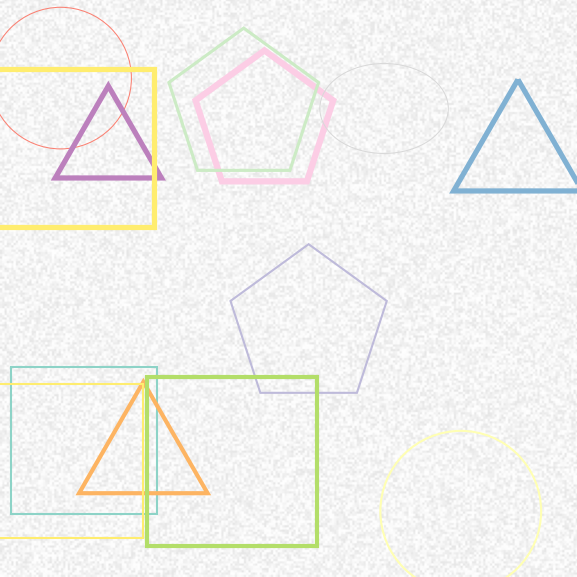[{"shape": "square", "thickness": 1, "radius": 0.64, "center": [0.145, 0.236]}, {"shape": "circle", "thickness": 1, "radius": 0.7, "center": [0.798, 0.114]}, {"shape": "pentagon", "thickness": 1, "radius": 0.71, "center": [0.534, 0.434]}, {"shape": "circle", "thickness": 0.5, "radius": 0.61, "center": [0.105, 0.864]}, {"shape": "triangle", "thickness": 2.5, "radius": 0.64, "center": [0.897, 0.733]}, {"shape": "triangle", "thickness": 2, "radius": 0.64, "center": [0.248, 0.209]}, {"shape": "square", "thickness": 2, "radius": 0.74, "center": [0.401, 0.2]}, {"shape": "pentagon", "thickness": 3, "radius": 0.63, "center": [0.458, 0.786]}, {"shape": "oval", "thickness": 0.5, "radius": 0.56, "center": [0.665, 0.811]}, {"shape": "triangle", "thickness": 2.5, "radius": 0.53, "center": [0.188, 0.744]}, {"shape": "pentagon", "thickness": 1.5, "radius": 0.68, "center": [0.422, 0.814]}, {"shape": "square", "thickness": 2.5, "radius": 0.68, "center": [0.13, 0.742]}, {"shape": "square", "thickness": 1, "radius": 0.67, "center": [0.114, 0.201]}]